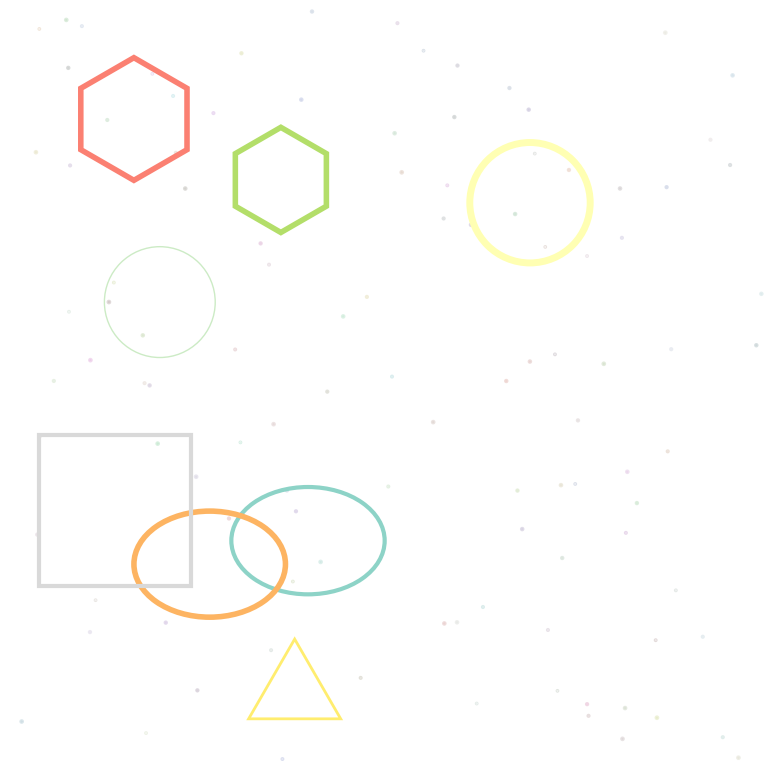[{"shape": "oval", "thickness": 1.5, "radius": 0.5, "center": [0.4, 0.298]}, {"shape": "circle", "thickness": 2.5, "radius": 0.39, "center": [0.688, 0.737]}, {"shape": "hexagon", "thickness": 2, "radius": 0.4, "center": [0.174, 0.845]}, {"shape": "oval", "thickness": 2, "radius": 0.49, "center": [0.272, 0.267]}, {"shape": "hexagon", "thickness": 2, "radius": 0.34, "center": [0.365, 0.766]}, {"shape": "square", "thickness": 1.5, "radius": 0.49, "center": [0.149, 0.337]}, {"shape": "circle", "thickness": 0.5, "radius": 0.36, "center": [0.208, 0.608]}, {"shape": "triangle", "thickness": 1, "radius": 0.35, "center": [0.383, 0.101]}]